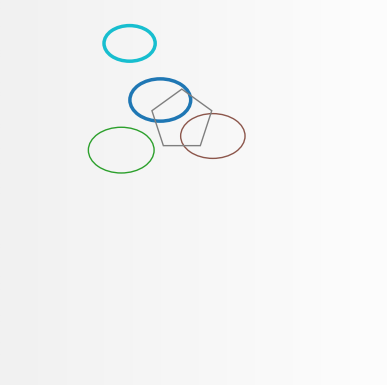[{"shape": "oval", "thickness": 2.5, "radius": 0.39, "center": [0.414, 0.74]}, {"shape": "oval", "thickness": 1, "radius": 0.42, "center": [0.313, 0.61]}, {"shape": "oval", "thickness": 1, "radius": 0.42, "center": [0.549, 0.647]}, {"shape": "pentagon", "thickness": 1, "radius": 0.41, "center": [0.469, 0.687]}, {"shape": "oval", "thickness": 2.5, "radius": 0.33, "center": [0.334, 0.887]}]